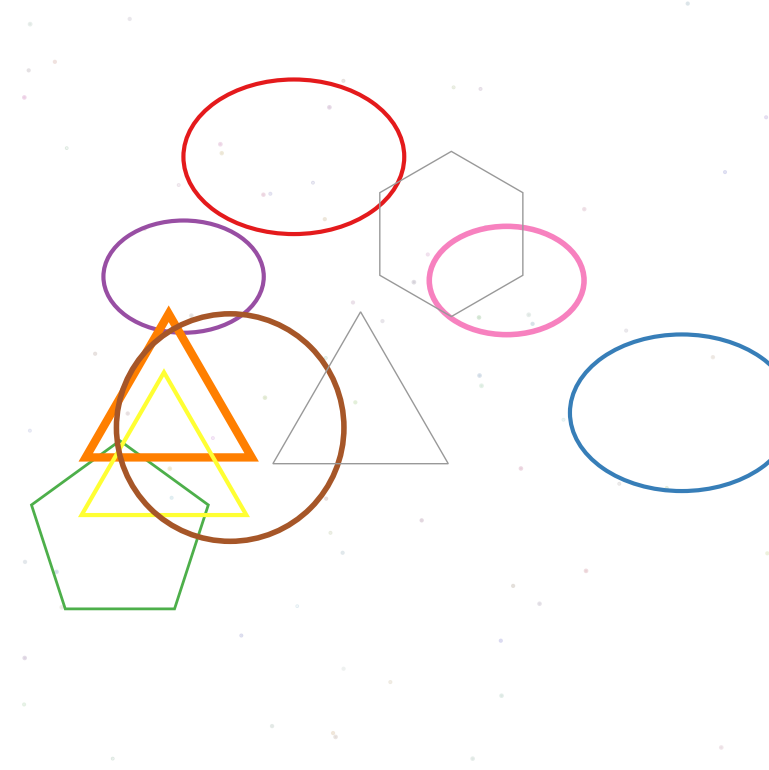[{"shape": "oval", "thickness": 1.5, "radius": 0.72, "center": [0.382, 0.796]}, {"shape": "oval", "thickness": 1.5, "radius": 0.73, "center": [0.885, 0.464]}, {"shape": "pentagon", "thickness": 1, "radius": 0.6, "center": [0.156, 0.307]}, {"shape": "oval", "thickness": 1.5, "radius": 0.52, "center": [0.238, 0.641]}, {"shape": "triangle", "thickness": 3, "radius": 0.62, "center": [0.219, 0.468]}, {"shape": "triangle", "thickness": 1.5, "radius": 0.62, "center": [0.213, 0.393]}, {"shape": "circle", "thickness": 2, "radius": 0.74, "center": [0.299, 0.445]}, {"shape": "oval", "thickness": 2, "radius": 0.5, "center": [0.658, 0.636]}, {"shape": "triangle", "thickness": 0.5, "radius": 0.66, "center": [0.468, 0.464]}, {"shape": "hexagon", "thickness": 0.5, "radius": 0.54, "center": [0.586, 0.696]}]